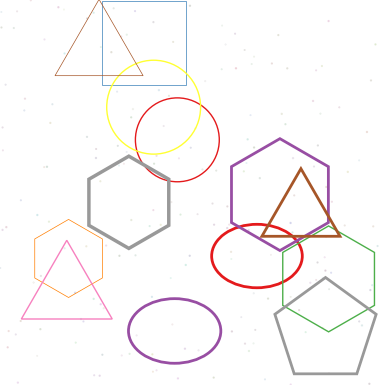[{"shape": "circle", "thickness": 1, "radius": 0.54, "center": [0.461, 0.637]}, {"shape": "oval", "thickness": 2, "radius": 0.59, "center": [0.667, 0.335]}, {"shape": "square", "thickness": 0.5, "radius": 0.55, "center": [0.374, 0.888]}, {"shape": "hexagon", "thickness": 1, "radius": 0.69, "center": [0.854, 0.276]}, {"shape": "oval", "thickness": 2, "radius": 0.6, "center": [0.454, 0.14]}, {"shape": "hexagon", "thickness": 2, "radius": 0.73, "center": [0.727, 0.495]}, {"shape": "hexagon", "thickness": 0.5, "radius": 0.51, "center": [0.178, 0.329]}, {"shape": "circle", "thickness": 1, "radius": 0.61, "center": [0.399, 0.722]}, {"shape": "triangle", "thickness": 2, "radius": 0.59, "center": [0.782, 0.445]}, {"shape": "triangle", "thickness": 0.5, "radius": 0.66, "center": [0.257, 0.87]}, {"shape": "triangle", "thickness": 1, "radius": 0.68, "center": [0.173, 0.24]}, {"shape": "pentagon", "thickness": 2, "radius": 0.69, "center": [0.846, 0.141]}, {"shape": "hexagon", "thickness": 2.5, "radius": 0.6, "center": [0.335, 0.475]}]